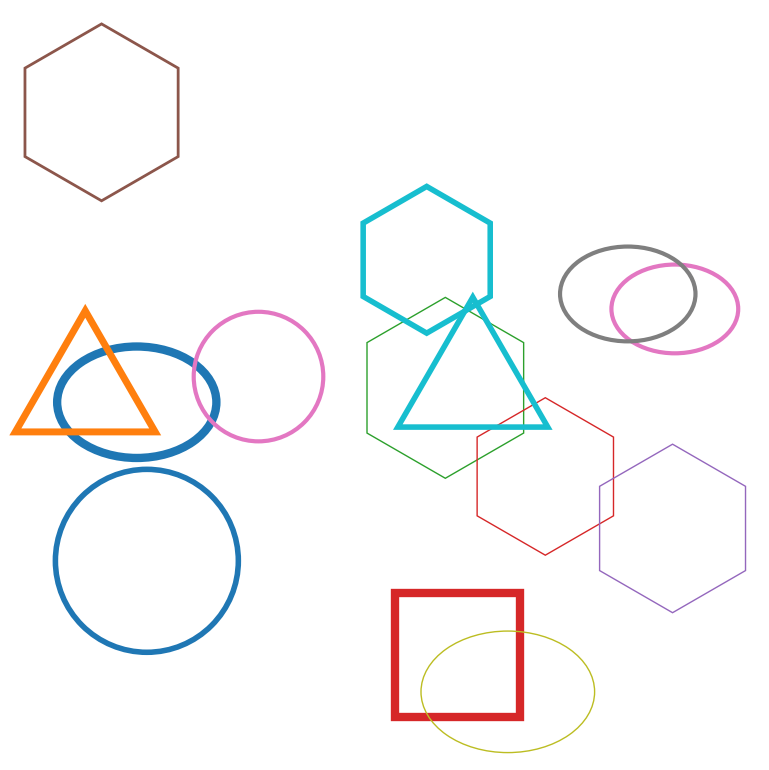[{"shape": "oval", "thickness": 3, "radius": 0.52, "center": [0.178, 0.478]}, {"shape": "circle", "thickness": 2, "radius": 0.59, "center": [0.191, 0.272]}, {"shape": "triangle", "thickness": 2.5, "radius": 0.52, "center": [0.111, 0.492]}, {"shape": "hexagon", "thickness": 0.5, "radius": 0.59, "center": [0.578, 0.496]}, {"shape": "hexagon", "thickness": 0.5, "radius": 0.51, "center": [0.708, 0.381]}, {"shape": "square", "thickness": 3, "radius": 0.4, "center": [0.594, 0.149]}, {"shape": "hexagon", "thickness": 0.5, "radius": 0.55, "center": [0.873, 0.314]}, {"shape": "hexagon", "thickness": 1, "radius": 0.57, "center": [0.132, 0.854]}, {"shape": "oval", "thickness": 1.5, "radius": 0.41, "center": [0.876, 0.599]}, {"shape": "circle", "thickness": 1.5, "radius": 0.42, "center": [0.336, 0.511]}, {"shape": "oval", "thickness": 1.5, "radius": 0.44, "center": [0.815, 0.618]}, {"shape": "oval", "thickness": 0.5, "radius": 0.56, "center": [0.659, 0.102]}, {"shape": "hexagon", "thickness": 2, "radius": 0.48, "center": [0.554, 0.663]}, {"shape": "triangle", "thickness": 2, "radius": 0.56, "center": [0.614, 0.502]}]